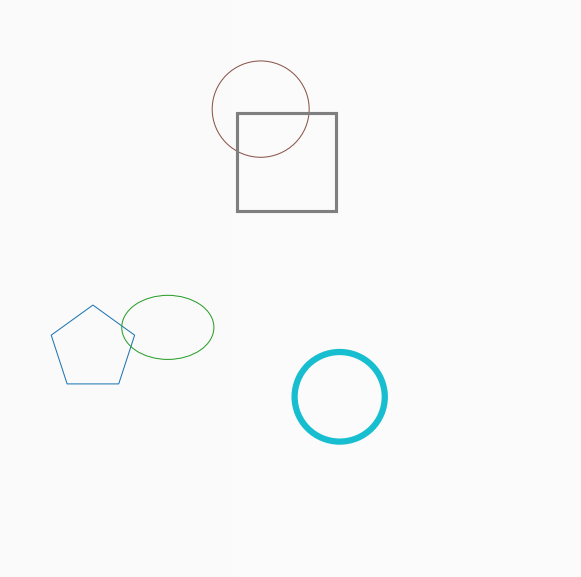[{"shape": "pentagon", "thickness": 0.5, "radius": 0.38, "center": [0.16, 0.395]}, {"shape": "oval", "thickness": 0.5, "radius": 0.4, "center": [0.289, 0.432]}, {"shape": "circle", "thickness": 0.5, "radius": 0.42, "center": [0.448, 0.81]}, {"shape": "square", "thickness": 1.5, "radius": 0.42, "center": [0.493, 0.719]}, {"shape": "circle", "thickness": 3, "radius": 0.39, "center": [0.584, 0.312]}]